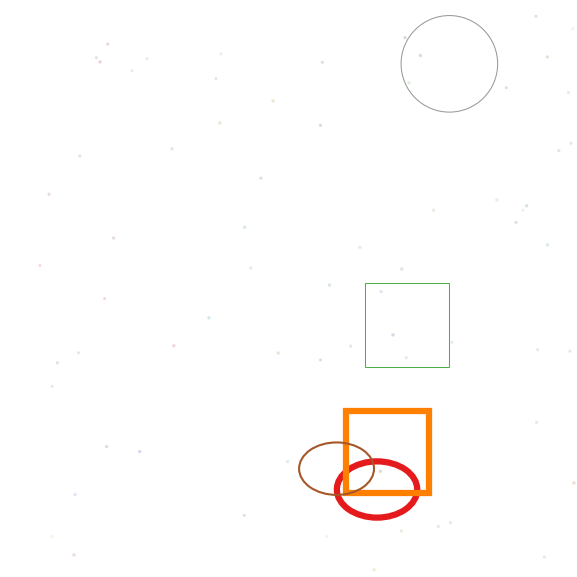[{"shape": "oval", "thickness": 3, "radius": 0.35, "center": [0.653, 0.152]}, {"shape": "square", "thickness": 0.5, "radius": 0.37, "center": [0.705, 0.436]}, {"shape": "square", "thickness": 3, "radius": 0.36, "center": [0.671, 0.216]}, {"shape": "oval", "thickness": 1, "radius": 0.32, "center": [0.583, 0.188]}, {"shape": "circle", "thickness": 0.5, "radius": 0.42, "center": [0.778, 0.889]}]